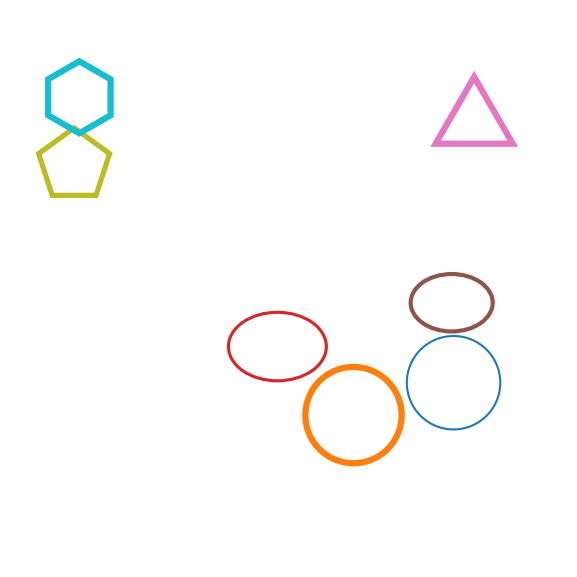[{"shape": "circle", "thickness": 1, "radius": 0.4, "center": [0.785, 0.336]}, {"shape": "circle", "thickness": 3, "radius": 0.42, "center": [0.612, 0.28]}, {"shape": "oval", "thickness": 1.5, "radius": 0.42, "center": [0.48, 0.399]}, {"shape": "oval", "thickness": 2, "radius": 0.36, "center": [0.782, 0.475]}, {"shape": "triangle", "thickness": 3, "radius": 0.39, "center": [0.821, 0.789]}, {"shape": "pentagon", "thickness": 2.5, "radius": 0.32, "center": [0.128, 0.713]}, {"shape": "hexagon", "thickness": 3, "radius": 0.31, "center": [0.137, 0.831]}]